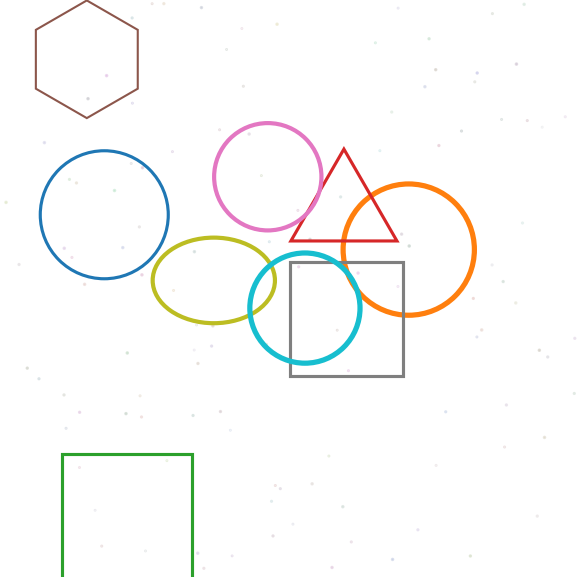[{"shape": "circle", "thickness": 1.5, "radius": 0.55, "center": [0.181, 0.627]}, {"shape": "circle", "thickness": 2.5, "radius": 0.57, "center": [0.708, 0.567]}, {"shape": "square", "thickness": 1.5, "radius": 0.56, "center": [0.22, 0.101]}, {"shape": "triangle", "thickness": 1.5, "radius": 0.53, "center": [0.596, 0.635]}, {"shape": "hexagon", "thickness": 1, "radius": 0.51, "center": [0.15, 0.897]}, {"shape": "circle", "thickness": 2, "radius": 0.46, "center": [0.464, 0.693]}, {"shape": "square", "thickness": 1.5, "radius": 0.49, "center": [0.6, 0.447]}, {"shape": "oval", "thickness": 2, "radius": 0.53, "center": [0.37, 0.514]}, {"shape": "circle", "thickness": 2.5, "radius": 0.48, "center": [0.528, 0.466]}]